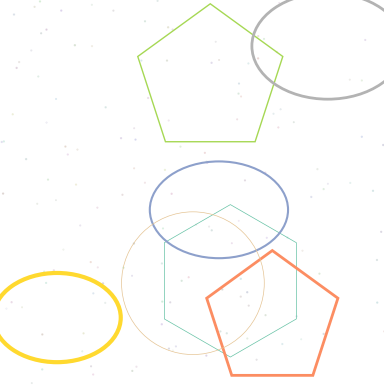[{"shape": "hexagon", "thickness": 0.5, "radius": 0.99, "center": [0.598, 0.271]}, {"shape": "pentagon", "thickness": 2, "radius": 0.9, "center": [0.707, 0.17]}, {"shape": "oval", "thickness": 1.5, "radius": 0.9, "center": [0.569, 0.455]}, {"shape": "pentagon", "thickness": 1, "radius": 0.99, "center": [0.546, 0.792]}, {"shape": "oval", "thickness": 3, "radius": 0.83, "center": [0.148, 0.175]}, {"shape": "circle", "thickness": 0.5, "radius": 0.93, "center": [0.501, 0.264]}, {"shape": "oval", "thickness": 2, "radius": 0.99, "center": [0.851, 0.88]}]